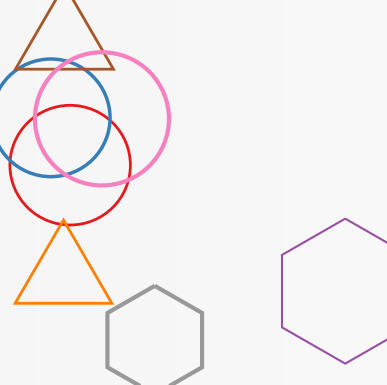[{"shape": "circle", "thickness": 2, "radius": 0.78, "center": [0.181, 0.571]}, {"shape": "circle", "thickness": 2.5, "radius": 0.76, "center": [0.131, 0.694]}, {"shape": "hexagon", "thickness": 1.5, "radius": 0.94, "center": [0.891, 0.244]}, {"shape": "triangle", "thickness": 2, "radius": 0.72, "center": [0.164, 0.284]}, {"shape": "triangle", "thickness": 2, "radius": 0.73, "center": [0.166, 0.893]}, {"shape": "circle", "thickness": 3, "radius": 0.86, "center": [0.263, 0.691]}, {"shape": "hexagon", "thickness": 3, "radius": 0.71, "center": [0.399, 0.117]}]